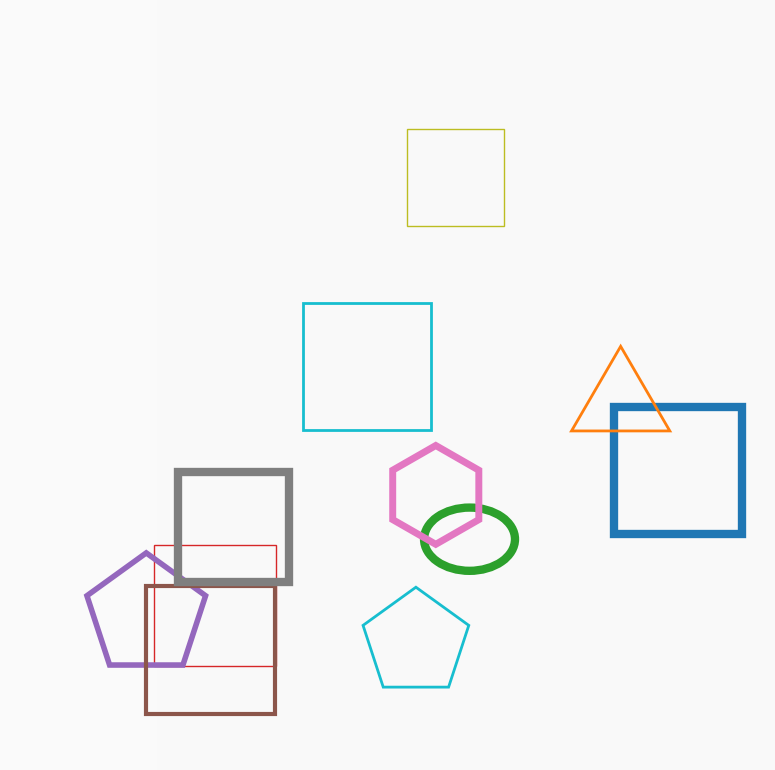[{"shape": "square", "thickness": 3, "radius": 0.41, "center": [0.875, 0.389]}, {"shape": "triangle", "thickness": 1, "radius": 0.37, "center": [0.801, 0.477]}, {"shape": "oval", "thickness": 3, "radius": 0.29, "center": [0.606, 0.3]}, {"shape": "square", "thickness": 0.5, "radius": 0.39, "center": [0.277, 0.213]}, {"shape": "pentagon", "thickness": 2, "radius": 0.4, "center": [0.189, 0.201]}, {"shape": "square", "thickness": 1.5, "radius": 0.41, "center": [0.272, 0.156]}, {"shape": "hexagon", "thickness": 2.5, "radius": 0.32, "center": [0.562, 0.357]}, {"shape": "square", "thickness": 3, "radius": 0.36, "center": [0.302, 0.316]}, {"shape": "square", "thickness": 0.5, "radius": 0.31, "center": [0.588, 0.77]}, {"shape": "square", "thickness": 1, "radius": 0.41, "center": [0.474, 0.524]}, {"shape": "pentagon", "thickness": 1, "radius": 0.36, "center": [0.537, 0.166]}]